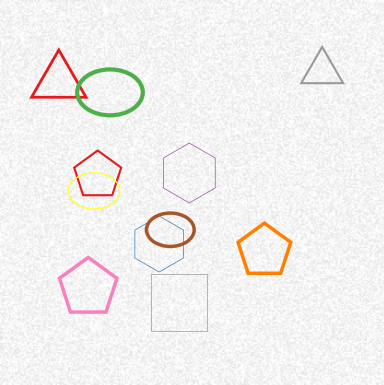[{"shape": "triangle", "thickness": 2, "radius": 0.41, "center": [0.153, 0.788]}, {"shape": "pentagon", "thickness": 1.5, "radius": 0.32, "center": [0.254, 0.545]}, {"shape": "hexagon", "thickness": 0.5, "radius": 0.36, "center": [0.413, 0.366]}, {"shape": "oval", "thickness": 3, "radius": 0.43, "center": [0.286, 0.76]}, {"shape": "hexagon", "thickness": 0.5, "radius": 0.39, "center": [0.492, 0.551]}, {"shape": "pentagon", "thickness": 2.5, "radius": 0.36, "center": [0.687, 0.348]}, {"shape": "oval", "thickness": 1, "radius": 0.33, "center": [0.245, 0.504]}, {"shape": "oval", "thickness": 2.5, "radius": 0.31, "center": [0.442, 0.403]}, {"shape": "pentagon", "thickness": 2.5, "radius": 0.39, "center": [0.229, 0.253]}, {"shape": "triangle", "thickness": 1.5, "radius": 0.31, "center": [0.837, 0.815]}, {"shape": "square", "thickness": 0.5, "radius": 0.37, "center": [0.465, 0.214]}]